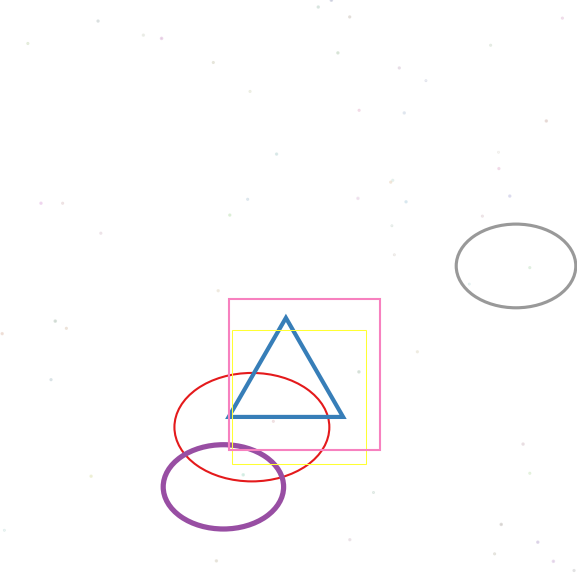[{"shape": "oval", "thickness": 1, "radius": 0.67, "center": [0.436, 0.259]}, {"shape": "triangle", "thickness": 2, "radius": 0.57, "center": [0.495, 0.334]}, {"shape": "oval", "thickness": 2.5, "radius": 0.52, "center": [0.387, 0.156]}, {"shape": "square", "thickness": 0.5, "radius": 0.58, "center": [0.518, 0.311]}, {"shape": "square", "thickness": 1, "radius": 0.65, "center": [0.528, 0.35]}, {"shape": "oval", "thickness": 1.5, "radius": 0.52, "center": [0.894, 0.539]}]